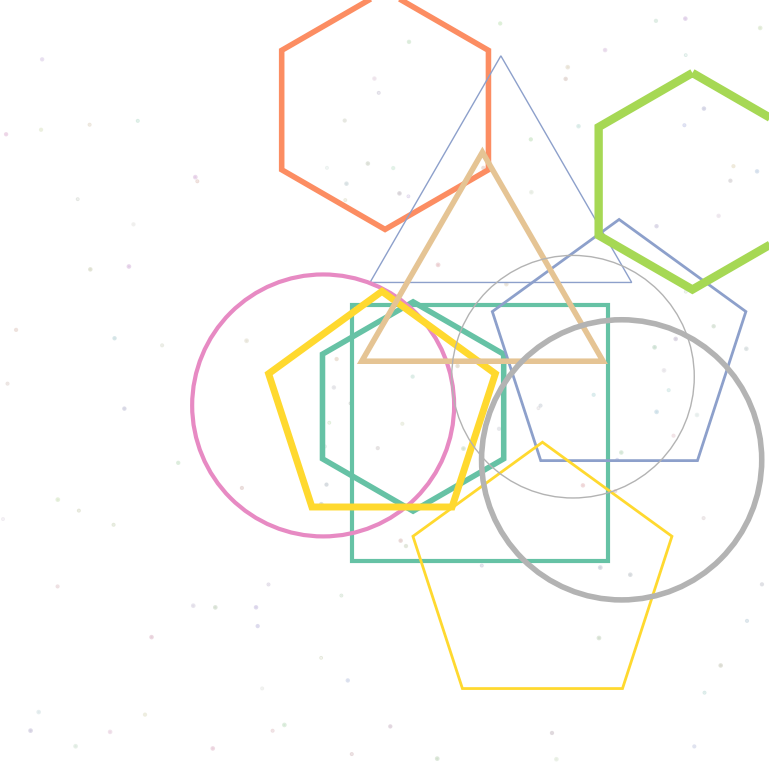[{"shape": "hexagon", "thickness": 2, "radius": 0.68, "center": [0.536, 0.472]}, {"shape": "square", "thickness": 1.5, "radius": 0.83, "center": [0.623, 0.438]}, {"shape": "hexagon", "thickness": 2, "radius": 0.78, "center": [0.5, 0.857]}, {"shape": "triangle", "thickness": 0.5, "radius": 0.98, "center": [0.65, 0.731]}, {"shape": "pentagon", "thickness": 1, "radius": 0.87, "center": [0.804, 0.542]}, {"shape": "circle", "thickness": 1.5, "radius": 0.85, "center": [0.42, 0.473]}, {"shape": "hexagon", "thickness": 3, "radius": 0.7, "center": [0.899, 0.765]}, {"shape": "pentagon", "thickness": 1, "radius": 0.88, "center": [0.704, 0.249]}, {"shape": "pentagon", "thickness": 2.5, "radius": 0.77, "center": [0.496, 0.467]}, {"shape": "triangle", "thickness": 2, "radius": 0.9, "center": [0.627, 0.621]}, {"shape": "circle", "thickness": 0.5, "radius": 0.79, "center": [0.744, 0.511]}, {"shape": "circle", "thickness": 2, "radius": 0.91, "center": [0.807, 0.403]}]